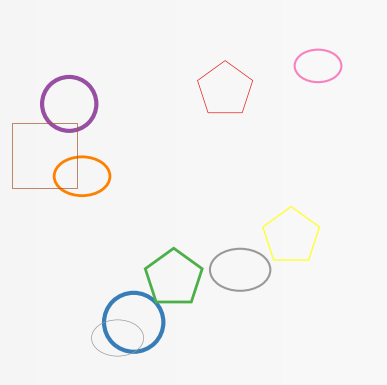[{"shape": "pentagon", "thickness": 0.5, "radius": 0.37, "center": [0.581, 0.768]}, {"shape": "circle", "thickness": 3, "radius": 0.38, "center": [0.345, 0.163]}, {"shape": "pentagon", "thickness": 2, "radius": 0.39, "center": [0.448, 0.278]}, {"shape": "circle", "thickness": 3, "radius": 0.35, "center": [0.179, 0.73]}, {"shape": "oval", "thickness": 2, "radius": 0.36, "center": [0.212, 0.542]}, {"shape": "pentagon", "thickness": 1, "radius": 0.38, "center": [0.751, 0.387]}, {"shape": "square", "thickness": 0.5, "radius": 0.42, "center": [0.114, 0.597]}, {"shape": "oval", "thickness": 1.5, "radius": 0.3, "center": [0.821, 0.829]}, {"shape": "oval", "thickness": 0.5, "radius": 0.34, "center": [0.303, 0.122]}, {"shape": "oval", "thickness": 1.5, "radius": 0.39, "center": [0.62, 0.299]}]